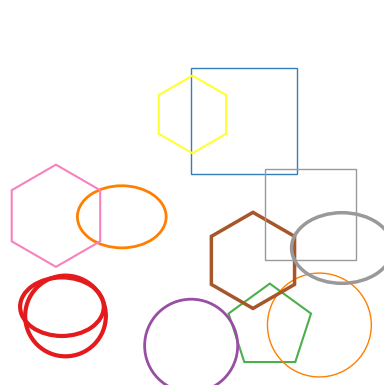[{"shape": "circle", "thickness": 3, "radius": 0.52, "center": [0.17, 0.179]}, {"shape": "oval", "thickness": 3, "radius": 0.54, "center": [0.161, 0.203]}, {"shape": "square", "thickness": 1, "radius": 0.69, "center": [0.633, 0.686]}, {"shape": "pentagon", "thickness": 1.5, "radius": 0.56, "center": [0.701, 0.151]}, {"shape": "circle", "thickness": 2, "radius": 0.6, "center": [0.496, 0.102]}, {"shape": "circle", "thickness": 1, "radius": 0.67, "center": [0.83, 0.156]}, {"shape": "oval", "thickness": 2, "radius": 0.58, "center": [0.316, 0.437]}, {"shape": "hexagon", "thickness": 1.5, "radius": 0.5, "center": [0.5, 0.703]}, {"shape": "hexagon", "thickness": 2.5, "radius": 0.62, "center": [0.657, 0.324]}, {"shape": "hexagon", "thickness": 1.5, "radius": 0.66, "center": [0.145, 0.44]}, {"shape": "oval", "thickness": 2.5, "radius": 0.66, "center": [0.888, 0.356]}, {"shape": "square", "thickness": 1, "radius": 0.59, "center": [0.807, 0.443]}]